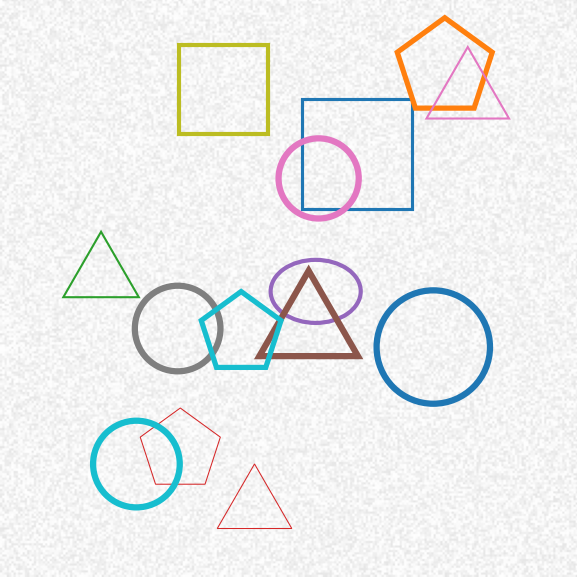[{"shape": "circle", "thickness": 3, "radius": 0.49, "center": [0.75, 0.398]}, {"shape": "square", "thickness": 1.5, "radius": 0.48, "center": [0.619, 0.733]}, {"shape": "pentagon", "thickness": 2.5, "radius": 0.43, "center": [0.77, 0.882]}, {"shape": "triangle", "thickness": 1, "radius": 0.38, "center": [0.175, 0.522]}, {"shape": "triangle", "thickness": 0.5, "radius": 0.37, "center": [0.441, 0.121]}, {"shape": "pentagon", "thickness": 0.5, "radius": 0.36, "center": [0.312, 0.22]}, {"shape": "oval", "thickness": 2, "radius": 0.39, "center": [0.547, 0.495]}, {"shape": "triangle", "thickness": 3, "radius": 0.49, "center": [0.534, 0.432]}, {"shape": "circle", "thickness": 3, "radius": 0.35, "center": [0.552, 0.69]}, {"shape": "triangle", "thickness": 1, "radius": 0.41, "center": [0.81, 0.835]}, {"shape": "circle", "thickness": 3, "radius": 0.37, "center": [0.308, 0.43]}, {"shape": "square", "thickness": 2, "radius": 0.39, "center": [0.386, 0.845]}, {"shape": "circle", "thickness": 3, "radius": 0.38, "center": [0.236, 0.196]}, {"shape": "pentagon", "thickness": 2.5, "radius": 0.36, "center": [0.418, 0.422]}]